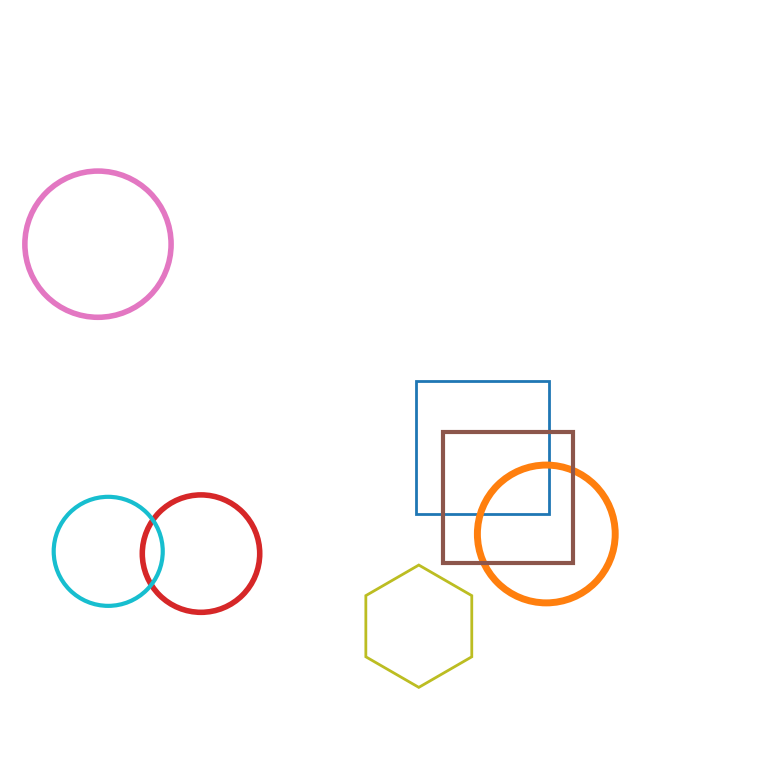[{"shape": "square", "thickness": 1, "radius": 0.43, "center": [0.627, 0.418]}, {"shape": "circle", "thickness": 2.5, "radius": 0.45, "center": [0.709, 0.307]}, {"shape": "circle", "thickness": 2, "radius": 0.38, "center": [0.261, 0.281]}, {"shape": "square", "thickness": 1.5, "radius": 0.42, "center": [0.66, 0.354]}, {"shape": "circle", "thickness": 2, "radius": 0.47, "center": [0.127, 0.683]}, {"shape": "hexagon", "thickness": 1, "radius": 0.4, "center": [0.544, 0.187]}, {"shape": "circle", "thickness": 1.5, "radius": 0.35, "center": [0.141, 0.284]}]